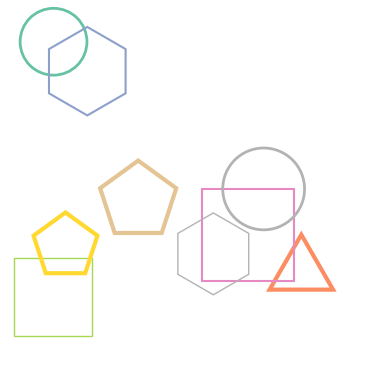[{"shape": "circle", "thickness": 2, "radius": 0.43, "center": [0.139, 0.892]}, {"shape": "triangle", "thickness": 3, "radius": 0.48, "center": [0.783, 0.295]}, {"shape": "hexagon", "thickness": 1.5, "radius": 0.57, "center": [0.227, 0.815]}, {"shape": "square", "thickness": 1.5, "radius": 0.6, "center": [0.644, 0.39]}, {"shape": "square", "thickness": 1, "radius": 0.51, "center": [0.138, 0.23]}, {"shape": "pentagon", "thickness": 3, "radius": 0.44, "center": [0.17, 0.361]}, {"shape": "pentagon", "thickness": 3, "radius": 0.52, "center": [0.359, 0.479]}, {"shape": "circle", "thickness": 2, "radius": 0.53, "center": [0.685, 0.509]}, {"shape": "hexagon", "thickness": 1, "radius": 0.53, "center": [0.554, 0.341]}]